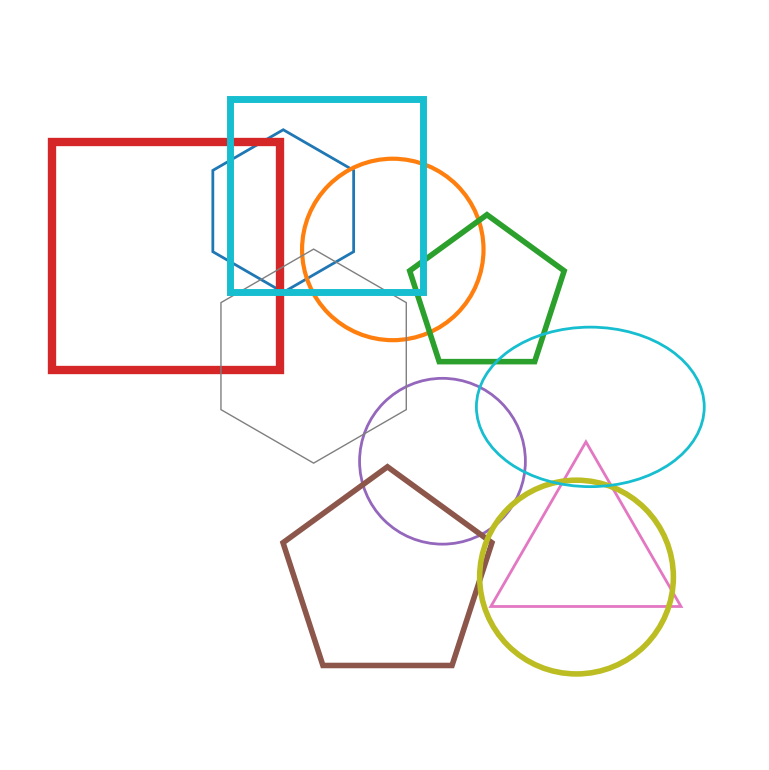[{"shape": "hexagon", "thickness": 1, "radius": 0.53, "center": [0.368, 0.726]}, {"shape": "circle", "thickness": 1.5, "radius": 0.59, "center": [0.51, 0.676]}, {"shape": "pentagon", "thickness": 2, "radius": 0.53, "center": [0.632, 0.616]}, {"shape": "square", "thickness": 3, "radius": 0.74, "center": [0.216, 0.668]}, {"shape": "circle", "thickness": 1, "radius": 0.54, "center": [0.575, 0.401]}, {"shape": "pentagon", "thickness": 2, "radius": 0.71, "center": [0.503, 0.251]}, {"shape": "triangle", "thickness": 1, "radius": 0.71, "center": [0.761, 0.284]}, {"shape": "hexagon", "thickness": 0.5, "radius": 0.69, "center": [0.407, 0.538]}, {"shape": "circle", "thickness": 2, "radius": 0.63, "center": [0.749, 0.251]}, {"shape": "oval", "thickness": 1, "radius": 0.74, "center": [0.767, 0.472]}, {"shape": "square", "thickness": 2.5, "radius": 0.63, "center": [0.424, 0.746]}]